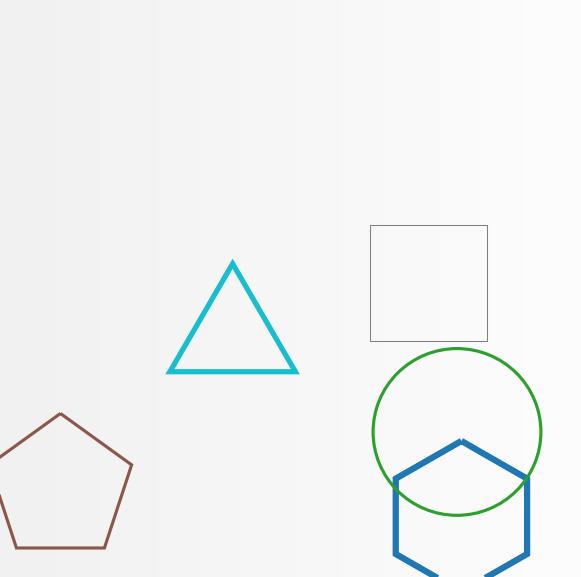[{"shape": "hexagon", "thickness": 3, "radius": 0.65, "center": [0.794, 0.105]}, {"shape": "circle", "thickness": 1.5, "radius": 0.72, "center": [0.786, 0.251]}, {"shape": "pentagon", "thickness": 1.5, "radius": 0.64, "center": [0.104, 0.154]}, {"shape": "square", "thickness": 0.5, "radius": 0.5, "center": [0.738, 0.51]}, {"shape": "triangle", "thickness": 2.5, "radius": 0.62, "center": [0.4, 0.418]}]